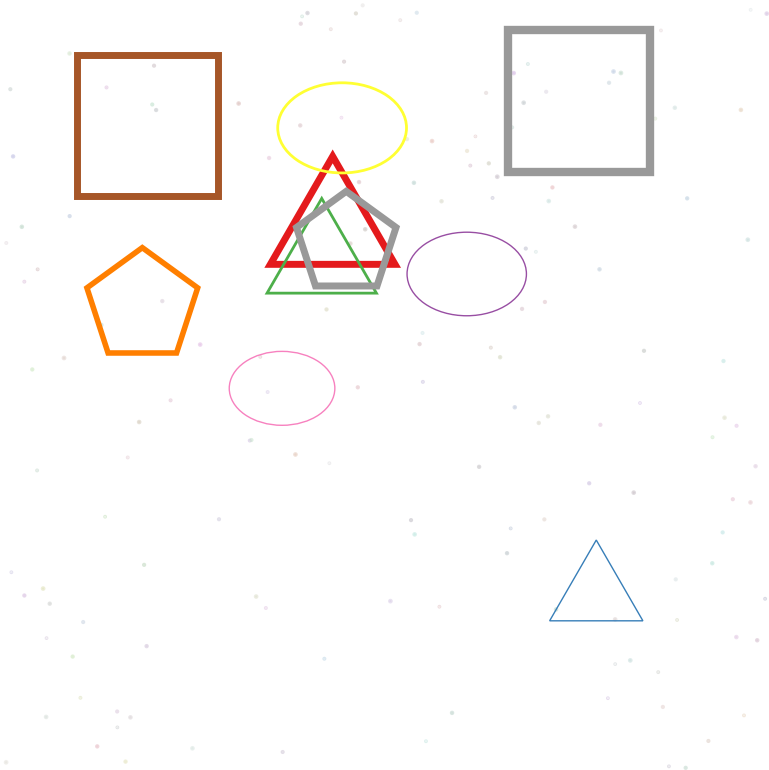[{"shape": "triangle", "thickness": 2.5, "radius": 0.47, "center": [0.432, 0.703]}, {"shape": "triangle", "thickness": 0.5, "radius": 0.35, "center": [0.774, 0.229]}, {"shape": "triangle", "thickness": 1, "radius": 0.41, "center": [0.418, 0.66]}, {"shape": "oval", "thickness": 0.5, "radius": 0.39, "center": [0.606, 0.644]}, {"shape": "pentagon", "thickness": 2, "radius": 0.38, "center": [0.185, 0.603]}, {"shape": "oval", "thickness": 1, "radius": 0.42, "center": [0.444, 0.834]}, {"shape": "square", "thickness": 2.5, "radius": 0.46, "center": [0.192, 0.837]}, {"shape": "oval", "thickness": 0.5, "radius": 0.34, "center": [0.366, 0.496]}, {"shape": "square", "thickness": 3, "radius": 0.46, "center": [0.752, 0.869]}, {"shape": "pentagon", "thickness": 2.5, "radius": 0.34, "center": [0.45, 0.684]}]